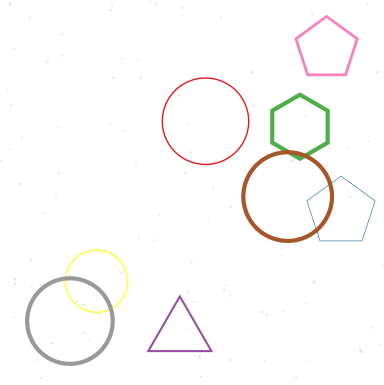[{"shape": "circle", "thickness": 1, "radius": 0.56, "center": [0.534, 0.685]}, {"shape": "pentagon", "thickness": 0.5, "radius": 0.47, "center": [0.886, 0.45]}, {"shape": "hexagon", "thickness": 3, "radius": 0.42, "center": [0.779, 0.671]}, {"shape": "triangle", "thickness": 1.5, "radius": 0.47, "center": [0.467, 0.135]}, {"shape": "circle", "thickness": 1, "radius": 0.4, "center": [0.251, 0.27]}, {"shape": "circle", "thickness": 3, "radius": 0.58, "center": [0.747, 0.489]}, {"shape": "pentagon", "thickness": 2, "radius": 0.42, "center": [0.848, 0.873]}, {"shape": "circle", "thickness": 3, "radius": 0.56, "center": [0.182, 0.166]}]